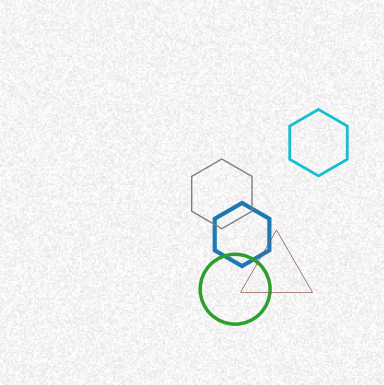[{"shape": "hexagon", "thickness": 3, "radius": 0.41, "center": [0.629, 0.391]}, {"shape": "circle", "thickness": 2.5, "radius": 0.45, "center": [0.611, 0.249]}, {"shape": "triangle", "thickness": 0.5, "radius": 0.54, "center": [0.718, 0.295]}, {"shape": "hexagon", "thickness": 1, "radius": 0.45, "center": [0.576, 0.496]}, {"shape": "hexagon", "thickness": 2, "radius": 0.43, "center": [0.827, 0.629]}]